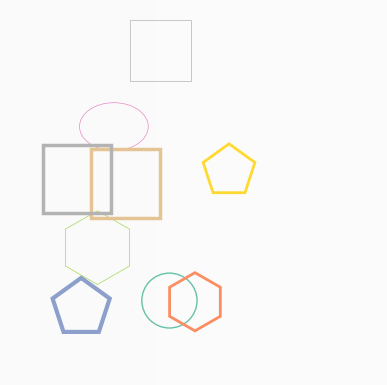[{"shape": "circle", "thickness": 1, "radius": 0.36, "center": [0.437, 0.219]}, {"shape": "hexagon", "thickness": 2, "radius": 0.38, "center": [0.503, 0.216]}, {"shape": "pentagon", "thickness": 3, "radius": 0.39, "center": [0.209, 0.201]}, {"shape": "oval", "thickness": 0.5, "radius": 0.44, "center": [0.294, 0.671]}, {"shape": "hexagon", "thickness": 0.5, "radius": 0.48, "center": [0.252, 0.357]}, {"shape": "pentagon", "thickness": 2, "radius": 0.35, "center": [0.591, 0.556]}, {"shape": "square", "thickness": 2.5, "radius": 0.45, "center": [0.325, 0.523]}, {"shape": "square", "thickness": 0.5, "radius": 0.39, "center": [0.415, 0.869]}, {"shape": "square", "thickness": 2.5, "radius": 0.44, "center": [0.198, 0.535]}]